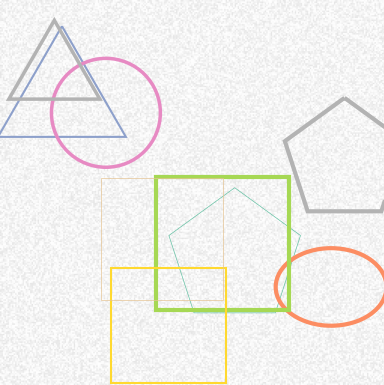[{"shape": "pentagon", "thickness": 0.5, "radius": 0.9, "center": [0.61, 0.333]}, {"shape": "oval", "thickness": 3, "radius": 0.72, "center": [0.86, 0.255]}, {"shape": "triangle", "thickness": 1.5, "radius": 0.96, "center": [0.161, 0.74]}, {"shape": "circle", "thickness": 2.5, "radius": 0.71, "center": [0.275, 0.707]}, {"shape": "square", "thickness": 3, "radius": 0.87, "center": [0.579, 0.367]}, {"shape": "square", "thickness": 1.5, "radius": 0.74, "center": [0.437, 0.155]}, {"shape": "square", "thickness": 0.5, "radius": 0.79, "center": [0.421, 0.378]}, {"shape": "pentagon", "thickness": 3, "radius": 0.81, "center": [0.895, 0.583]}, {"shape": "triangle", "thickness": 2.5, "radius": 0.68, "center": [0.141, 0.811]}]